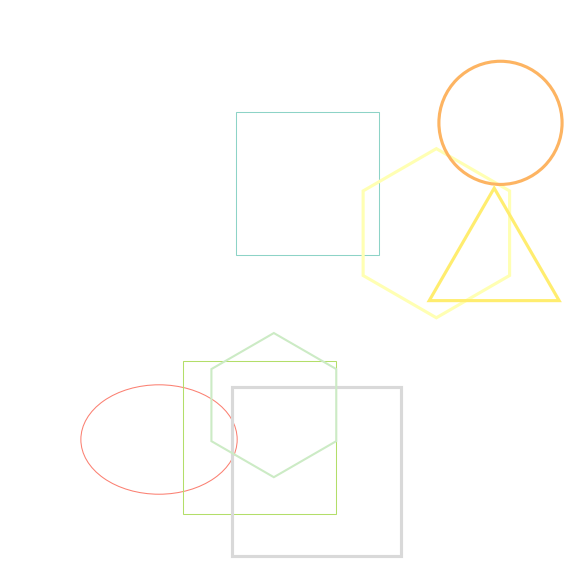[{"shape": "square", "thickness": 0.5, "radius": 0.62, "center": [0.532, 0.681]}, {"shape": "hexagon", "thickness": 1.5, "radius": 0.73, "center": [0.756, 0.595]}, {"shape": "oval", "thickness": 0.5, "radius": 0.68, "center": [0.275, 0.238]}, {"shape": "circle", "thickness": 1.5, "radius": 0.53, "center": [0.867, 0.786]}, {"shape": "square", "thickness": 0.5, "radius": 0.66, "center": [0.45, 0.242]}, {"shape": "square", "thickness": 1.5, "radius": 0.73, "center": [0.548, 0.183]}, {"shape": "hexagon", "thickness": 1, "radius": 0.62, "center": [0.474, 0.298]}, {"shape": "triangle", "thickness": 1.5, "radius": 0.65, "center": [0.856, 0.544]}]